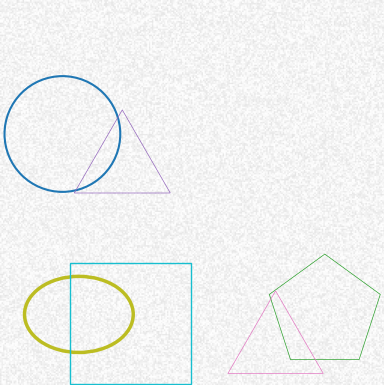[{"shape": "circle", "thickness": 1.5, "radius": 0.75, "center": [0.162, 0.652]}, {"shape": "pentagon", "thickness": 0.5, "radius": 0.76, "center": [0.844, 0.188]}, {"shape": "triangle", "thickness": 0.5, "radius": 0.72, "center": [0.318, 0.571]}, {"shape": "triangle", "thickness": 0.5, "radius": 0.71, "center": [0.716, 0.102]}, {"shape": "oval", "thickness": 2.5, "radius": 0.71, "center": [0.205, 0.183]}, {"shape": "square", "thickness": 1, "radius": 0.79, "center": [0.338, 0.16]}]